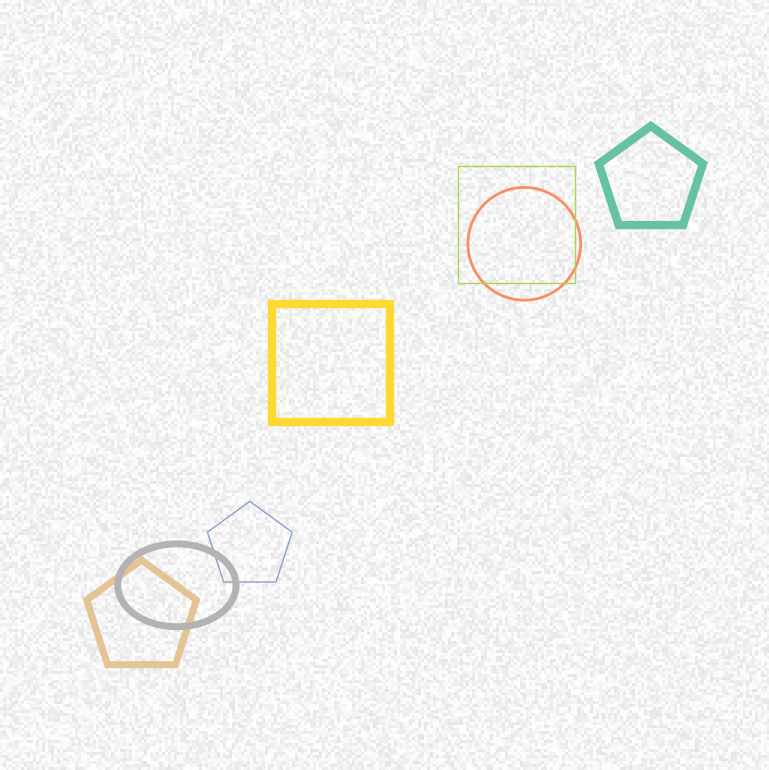[{"shape": "pentagon", "thickness": 3, "radius": 0.36, "center": [0.845, 0.765]}, {"shape": "circle", "thickness": 1, "radius": 0.37, "center": [0.681, 0.683]}, {"shape": "pentagon", "thickness": 0.5, "radius": 0.29, "center": [0.324, 0.291]}, {"shape": "square", "thickness": 0.5, "radius": 0.38, "center": [0.67, 0.709]}, {"shape": "square", "thickness": 3, "radius": 0.38, "center": [0.43, 0.529]}, {"shape": "pentagon", "thickness": 2.5, "radius": 0.37, "center": [0.184, 0.198]}, {"shape": "oval", "thickness": 2.5, "radius": 0.38, "center": [0.23, 0.24]}]